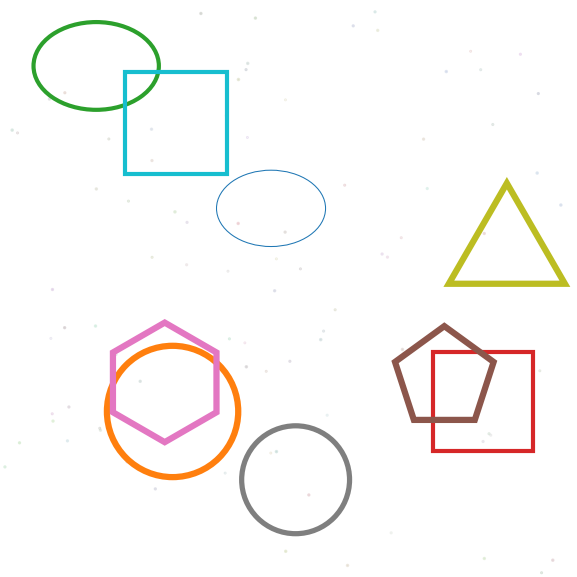[{"shape": "oval", "thickness": 0.5, "radius": 0.47, "center": [0.469, 0.638]}, {"shape": "circle", "thickness": 3, "radius": 0.57, "center": [0.299, 0.287]}, {"shape": "oval", "thickness": 2, "radius": 0.54, "center": [0.167, 0.885]}, {"shape": "square", "thickness": 2, "radius": 0.43, "center": [0.836, 0.304]}, {"shape": "pentagon", "thickness": 3, "radius": 0.45, "center": [0.769, 0.345]}, {"shape": "hexagon", "thickness": 3, "radius": 0.52, "center": [0.285, 0.337]}, {"shape": "circle", "thickness": 2.5, "radius": 0.47, "center": [0.512, 0.168]}, {"shape": "triangle", "thickness": 3, "radius": 0.58, "center": [0.878, 0.566]}, {"shape": "square", "thickness": 2, "radius": 0.44, "center": [0.304, 0.786]}]